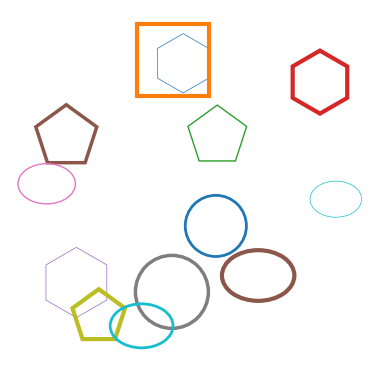[{"shape": "hexagon", "thickness": 0.5, "radius": 0.39, "center": [0.476, 0.836]}, {"shape": "circle", "thickness": 2, "radius": 0.4, "center": [0.561, 0.413]}, {"shape": "square", "thickness": 3, "radius": 0.46, "center": [0.449, 0.844]}, {"shape": "pentagon", "thickness": 1, "radius": 0.4, "center": [0.564, 0.647]}, {"shape": "hexagon", "thickness": 3, "radius": 0.41, "center": [0.831, 0.787]}, {"shape": "hexagon", "thickness": 0.5, "radius": 0.46, "center": [0.198, 0.266]}, {"shape": "pentagon", "thickness": 2.5, "radius": 0.42, "center": [0.172, 0.645]}, {"shape": "oval", "thickness": 3, "radius": 0.47, "center": [0.671, 0.284]}, {"shape": "oval", "thickness": 1, "radius": 0.37, "center": [0.121, 0.523]}, {"shape": "circle", "thickness": 2.5, "radius": 0.47, "center": [0.447, 0.242]}, {"shape": "pentagon", "thickness": 3, "radius": 0.36, "center": [0.256, 0.177]}, {"shape": "oval", "thickness": 0.5, "radius": 0.34, "center": [0.872, 0.483]}, {"shape": "oval", "thickness": 2, "radius": 0.41, "center": [0.368, 0.154]}]